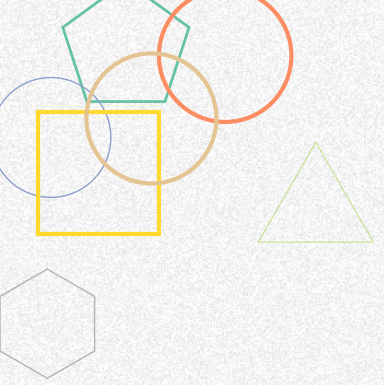[{"shape": "pentagon", "thickness": 2, "radius": 0.86, "center": [0.327, 0.876]}, {"shape": "circle", "thickness": 3, "radius": 0.86, "center": [0.585, 0.855]}, {"shape": "circle", "thickness": 1, "radius": 0.78, "center": [0.132, 0.643]}, {"shape": "triangle", "thickness": 0.5, "radius": 0.86, "center": [0.82, 0.458]}, {"shape": "square", "thickness": 3, "radius": 0.79, "center": [0.256, 0.551]}, {"shape": "circle", "thickness": 3, "radius": 0.84, "center": [0.393, 0.692]}, {"shape": "hexagon", "thickness": 1, "radius": 0.71, "center": [0.123, 0.159]}]